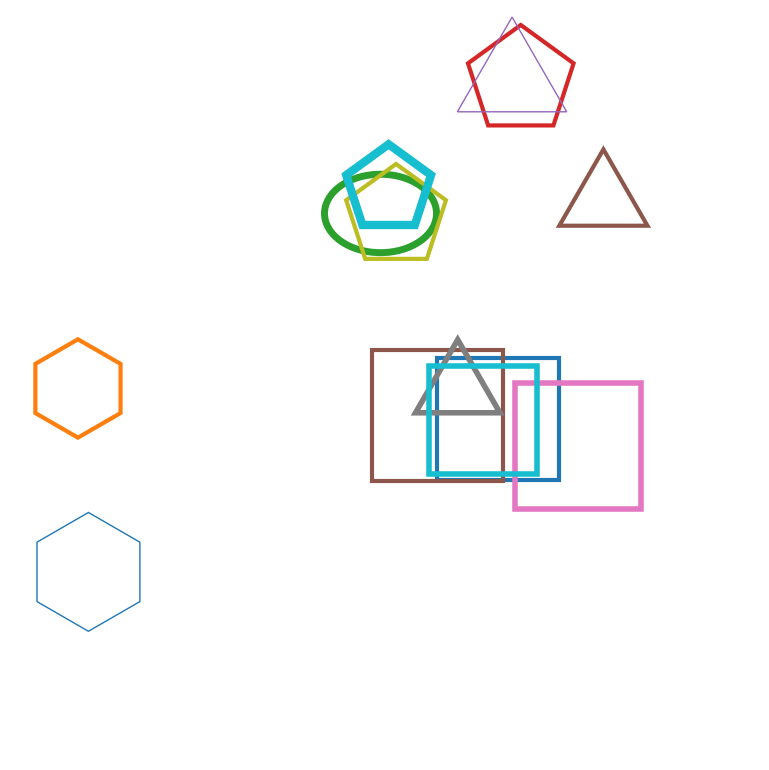[{"shape": "square", "thickness": 1.5, "radius": 0.4, "center": [0.647, 0.455]}, {"shape": "hexagon", "thickness": 0.5, "radius": 0.39, "center": [0.115, 0.257]}, {"shape": "hexagon", "thickness": 1.5, "radius": 0.32, "center": [0.101, 0.496]}, {"shape": "oval", "thickness": 2.5, "radius": 0.36, "center": [0.494, 0.723]}, {"shape": "pentagon", "thickness": 1.5, "radius": 0.36, "center": [0.676, 0.895]}, {"shape": "triangle", "thickness": 0.5, "radius": 0.41, "center": [0.665, 0.896]}, {"shape": "square", "thickness": 1.5, "radius": 0.43, "center": [0.568, 0.461]}, {"shape": "triangle", "thickness": 1.5, "radius": 0.33, "center": [0.784, 0.74]}, {"shape": "square", "thickness": 2, "radius": 0.41, "center": [0.751, 0.421]}, {"shape": "triangle", "thickness": 2, "radius": 0.32, "center": [0.594, 0.496]}, {"shape": "pentagon", "thickness": 1.5, "radius": 0.34, "center": [0.514, 0.719]}, {"shape": "pentagon", "thickness": 3, "radius": 0.29, "center": [0.505, 0.755]}, {"shape": "square", "thickness": 2, "radius": 0.35, "center": [0.627, 0.455]}]